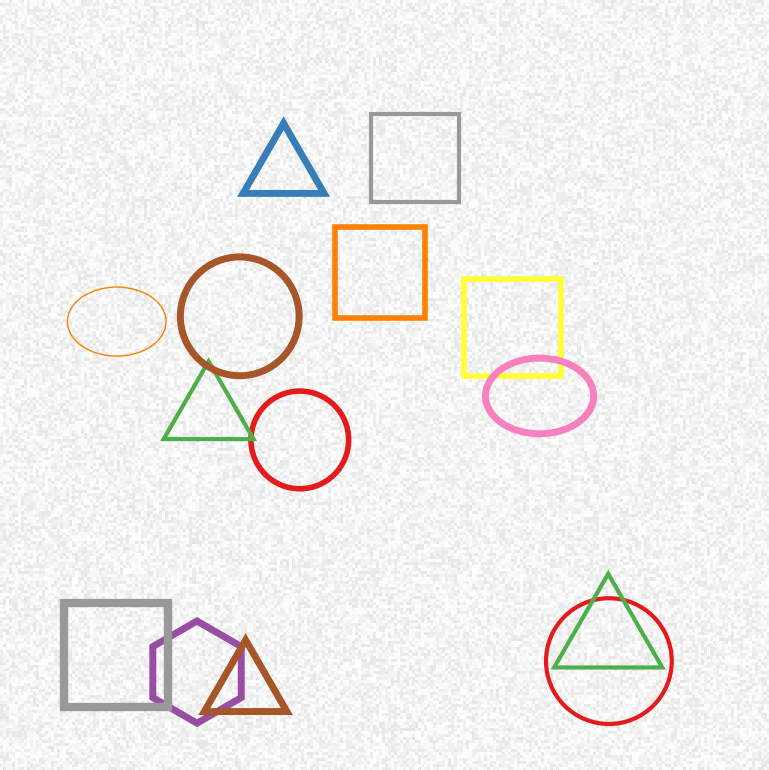[{"shape": "circle", "thickness": 1.5, "radius": 0.41, "center": [0.791, 0.141]}, {"shape": "circle", "thickness": 2, "radius": 0.32, "center": [0.389, 0.429]}, {"shape": "triangle", "thickness": 2.5, "radius": 0.3, "center": [0.368, 0.779]}, {"shape": "triangle", "thickness": 1.5, "radius": 0.41, "center": [0.79, 0.174]}, {"shape": "triangle", "thickness": 1.5, "radius": 0.34, "center": [0.271, 0.463]}, {"shape": "hexagon", "thickness": 2.5, "radius": 0.33, "center": [0.256, 0.127]}, {"shape": "square", "thickness": 2, "radius": 0.29, "center": [0.493, 0.646]}, {"shape": "oval", "thickness": 0.5, "radius": 0.32, "center": [0.152, 0.582]}, {"shape": "square", "thickness": 2, "radius": 0.32, "center": [0.666, 0.575]}, {"shape": "circle", "thickness": 2.5, "radius": 0.39, "center": [0.311, 0.589]}, {"shape": "triangle", "thickness": 2.5, "radius": 0.31, "center": [0.319, 0.107]}, {"shape": "oval", "thickness": 2.5, "radius": 0.35, "center": [0.701, 0.486]}, {"shape": "square", "thickness": 1.5, "radius": 0.29, "center": [0.538, 0.794]}, {"shape": "square", "thickness": 3, "radius": 0.34, "center": [0.15, 0.149]}]